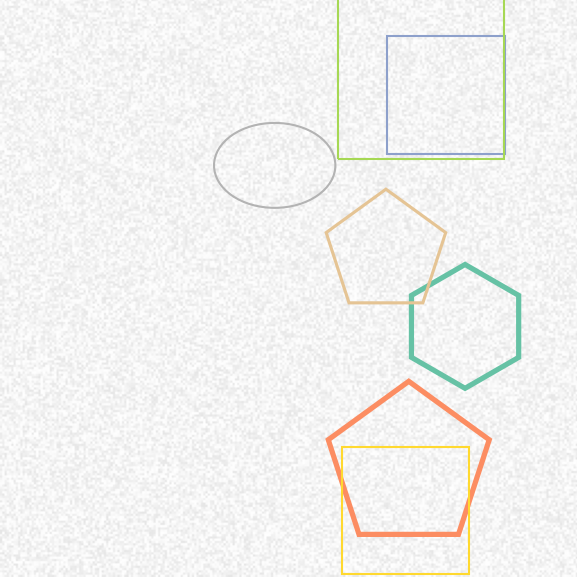[{"shape": "hexagon", "thickness": 2.5, "radius": 0.54, "center": [0.805, 0.434]}, {"shape": "pentagon", "thickness": 2.5, "radius": 0.73, "center": [0.708, 0.192]}, {"shape": "square", "thickness": 1, "radius": 0.51, "center": [0.772, 0.834]}, {"shape": "square", "thickness": 1, "radius": 0.72, "center": [0.728, 0.868]}, {"shape": "square", "thickness": 1, "radius": 0.55, "center": [0.702, 0.115]}, {"shape": "pentagon", "thickness": 1.5, "radius": 0.54, "center": [0.668, 0.563]}, {"shape": "oval", "thickness": 1, "radius": 0.53, "center": [0.476, 0.713]}]